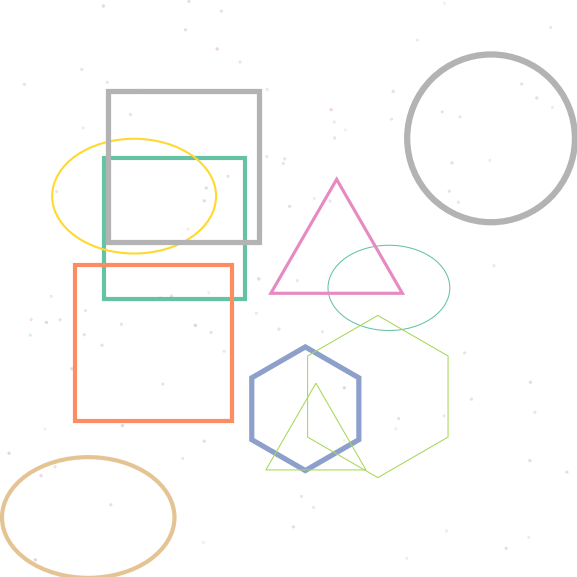[{"shape": "square", "thickness": 2, "radius": 0.61, "center": [0.302, 0.603]}, {"shape": "oval", "thickness": 0.5, "radius": 0.53, "center": [0.673, 0.501]}, {"shape": "square", "thickness": 2, "radius": 0.68, "center": [0.266, 0.405]}, {"shape": "hexagon", "thickness": 2.5, "radius": 0.54, "center": [0.529, 0.291]}, {"shape": "triangle", "thickness": 1.5, "radius": 0.66, "center": [0.583, 0.557]}, {"shape": "triangle", "thickness": 0.5, "radius": 0.5, "center": [0.547, 0.235]}, {"shape": "hexagon", "thickness": 0.5, "radius": 0.7, "center": [0.654, 0.313]}, {"shape": "oval", "thickness": 1, "radius": 0.71, "center": [0.232, 0.66]}, {"shape": "oval", "thickness": 2, "radius": 0.75, "center": [0.153, 0.103]}, {"shape": "square", "thickness": 2.5, "radius": 0.65, "center": [0.318, 0.712]}, {"shape": "circle", "thickness": 3, "radius": 0.73, "center": [0.85, 0.76]}]